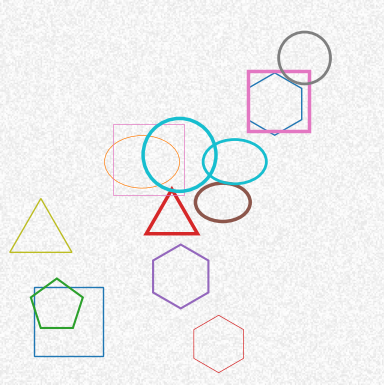[{"shape": "square", "thickness": 1, "radius": 0.45, "center": [0.179, 0.165]}, {"shape": "hexagon", "thickness": 1, "radius": 0.4, "center": [0.714, 0.73]}, {"shape": "oval", "thickness": 0.5, "radius": 0.49, "center": [0.369, 0.58]}, {"shape": "pentagon", "thickness": 1.5, "radius": 0.35, "center": [0.148, 0.206]}, {"shape": "hexagon", "thickness": 0.5, "radius": 0.37, "center": [0.568, 0.107]}, {"shape": "triangle", "thickness": 2.5, "radius": 0.38, "center": [0.446, 0.431]}, {"shape": "hexagon", "thickness": 1.5, "radius": 0.41, "center": [0.469, 0.282]}, {"shape": "oval", "thickness": 2.5, "radius": 0.36, "center": [0.579, 0.475]}, {"shape": "square", "thickness": 2.5, "radius": 0.39, "center": [0.723, 0.738]}, {"shape": "square", "thickness": 0.5, "radius": 0.46, "center": [0.385, 0.585]}, {"shape": "circle", "thickness": 2, "radius": 0.34, "center": [0.791, 0.849]}, {"shape": "triangle", "thickness": 1, "radius": 0.47, "center": [0.106, 0.391]}, {"shape": "oval", "thickness": 2, "radius": 0.41, "center": [0.61, 0.58]}, {"shape": "circle", "thickness": 2.5, "radius": 0.47, "center": [0.466, 0.598]}]